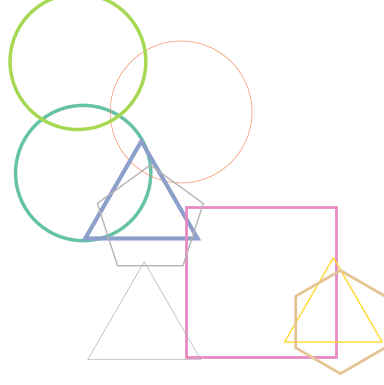[{"shape": "circle", "thickness": 2.5, "radius": 0.88, "center": [0.216, 0.551]}, {"shape": "circle", "thickness": 0.5, "radius": 0.92, "center": [0.47, 0.709]}, {"shape": "triangle", "thickness": 3, "radius": 0.84, "center": [0.367, 0.465]}, {"shape": "square", "thickness": 2, "radius": 0.97, "center": [0.678, 0.267]}, {"shape": "circle", "thickness": 2.5, "radius": 0.88, "center": [0.202, 0.84]}, {"shape": "triangle", "thickness": 1, "radius": 0.73, "center": [0.866, 0.185]}, {"shape": "hexagon", "thickness": 2, "radius": 0.67, "center": [0.884, 0.164]}, {"shape": "triangle", "thickness": 0.5, "radius": 0.85, "center": [0.375, 0.15]}, {"shape": "pentagon", "thickness": 1, "radius": 0.72, "center": [0.39, 0.427]}]